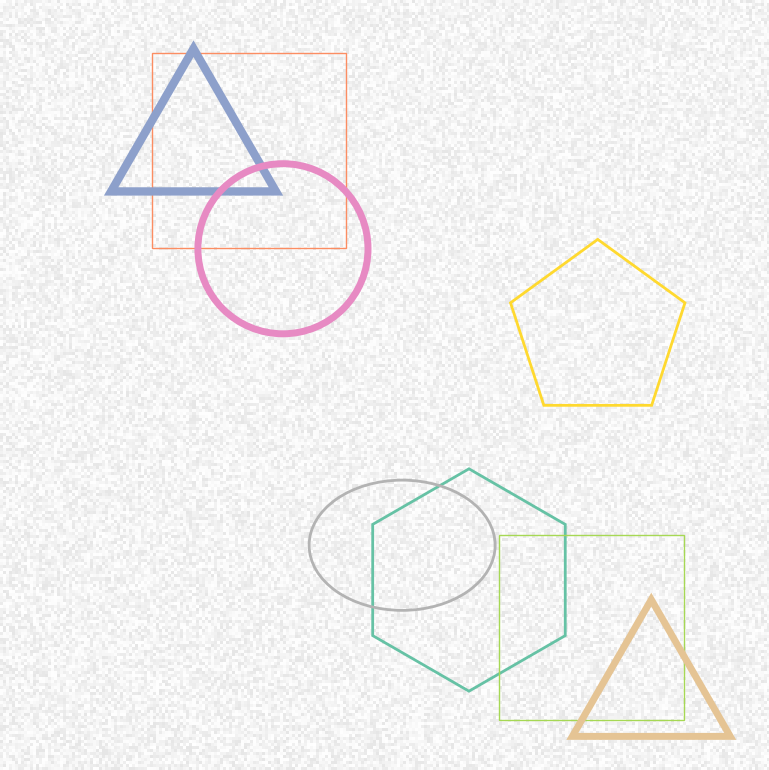[{"shape": "hexagon", "thickness": 1, "radius": 0.72, "center": [0.609, 0.247]}, {"shape": "square", "thickness": 0.5, "radius": 0.63, "center": [0.323, 0.804]}, {"shape": "triangle", "thickness": 3, "radius": 0.62, "center": [0.251, 0.813]}, {"shape": "circle", "thickness": 2.5, "radius": 0.55, "center": [0.367, 0.677]}, {"shape": "square", "thickness": 0.5, "radius": 0.6, "center": [0.768, 0.185]}, {"shape": "pentagon", "thickness": 1, "radius": 0.6, "center": [0.776, 0.57]}, {"shape": "triangle", "thickness": 2.5, "radius": 0.59, "center": [0.846, 0.103]}, {"shape": "oval", "thickness": 1, "radius": 0.6, "center": [0.522, 0.292]}]